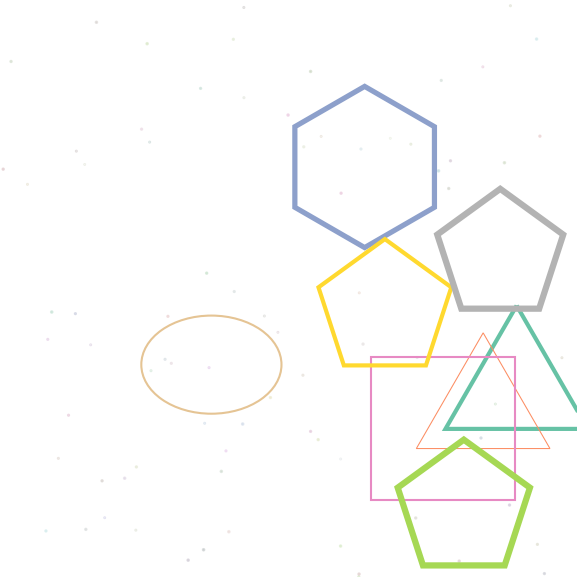[{"shape": "triangle", "thickness": 2, "radius": 0.71, "center": [0.895, 0.328]}, {"shape": "triangle", "thickness": 0.5, "radius": 0.67, "center": [0.837, 0.289]}, {"shape": "hexagon", "thickness": 2.5, "radius": 0.7, "center": [0.631, 0.71]}, {"shape": "square", "thickness": 1, "radius": 0.62, "center": [0.767, 0.257]}, {"shape": "pentagon", "thickness": 3, "radius": 0.6, "center": [0.803, 0.117]}, {"shape": "pentagon", "thickness": 2, "radius": 0.6, "center": [0.666, 0.464]}, {"shape": "oval", "thickness": 1, "radius": 0.61, "center": [0.366, 0.368]}, {"shape": "pentagon", "thickness": 3, "radius": 0.57, "center": [0.866, 0.557]}]